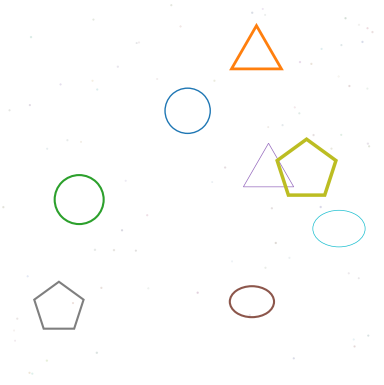[{"shape": "circle", "thickness": 1, "radius": 0.29, "center": [0.487, 0.712]}, {"shape": "triangle", "thickness": 2, "radius": 0.37, "center": [0.666, 0.858]}, {"shape": "circle", "thickness": 1.5, "radius": 0.32, "center": [0.206, 0.482]}, {"shape": "triangle", "thickness": 0.5, "radius": 0.38, "center": [0.697, 0.552]}, {"shape": "oval", "thickness": 1.5, "radius": 0.29, "center": [0.654, 0.216]}, {"shape": "pentagon", "thickness": 1.5, "radius": 0.34, "center": [0.153, 0.201]}, {"shape": "pentagon", "thickness": 2.5, "radius": 0.4, "center": [0.796, 0.558]}, {"shape": "oval", "thickness": 0.5, "radius": 0.34, "center": [0.88, 0.406]}]